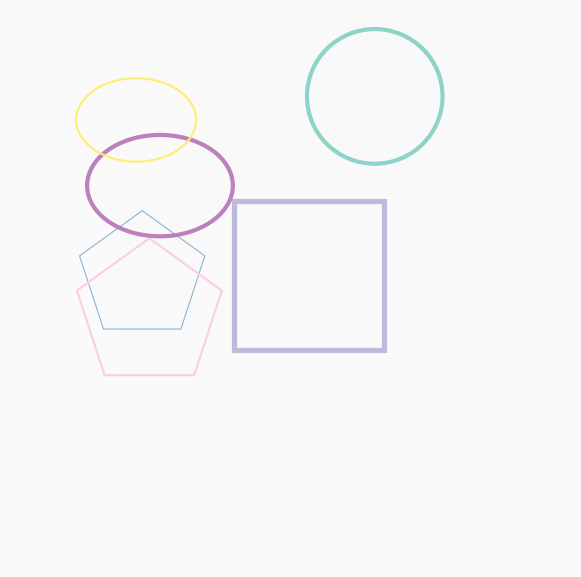[{"shape": "circle", "thickness": 2, "radius": 0.58, "center": [0.645, 0.832]}, {"shape": "square", "thickness": 2.5, "radius": 0.64, "center": [0.531, 0.522]}, {"shape": "pentagon", "thickness": 0.5, "radius": 0.57, "center": [0.245, 0.521]}, {"shape": "pentagon", "thickness": 1, "radius": 0.66, "center": [0.257, 0.455]}, {"shape": "oval", "thickness": 2, "radius": 0.63, "center": [0.275, 0.678]}, {"shape": "oval", "thickness": 1, "radius": 0.52, "center": [0.234, 0.791]}]